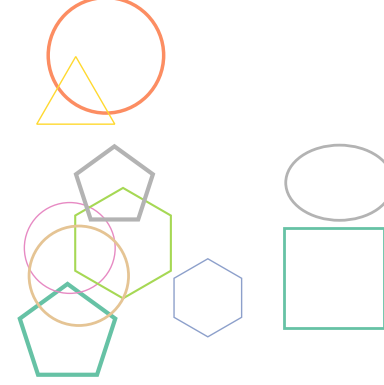[{"shape": "pentagon", "thickness": 3, "radius": 0.65, "center": [0.175, 0.132]}, {"shape": "square", "thickness": 2, "radius": 0.65, "center": [0.866, 0.278]}, {"shape": "circle", "thickness": 2.5, "radius": 0.75, "center": [0.275, 0.856]}, {"shape": "hexagon", "thickness": 1, "radius": 0.51, "center": [0.54, 0.227]}, {"shape": "circle", "thickness": 1, "radius": 0.59, "center": [0.181, 0.356]}, {"shape": "hexagon", "thickness": 1.5, "radius": 0.72, "center": [0.32, 0.368]}, {"shape": "triangle", "thickness": 1, "radius": 0.59, "center": [0.197, 0.736]}, {"shape": "circle", "thickness": 2, "radius": 0.65, "center": [0.205, 0.284]}, {"shape": "pentagon", "thickness": 3, "radius": 0.52, "center": [0.297, 0.515]}, {"shape": "oval", "thickness": 2, "radius": 0.7, "center": [0.882, 0.525]}]